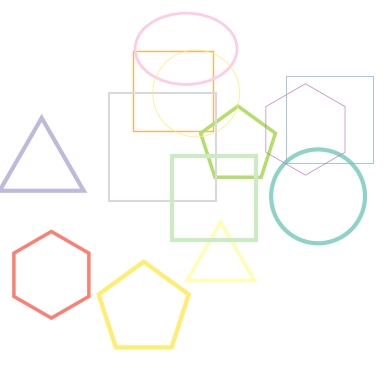[{"shape": "circle", "thickness": 3, "radius": 0.61, "center": [0.826, 0.49]}, {"shape": "triangle", "thickness": 2.5, "radius": 0.51, "center": [0.573, 0.322]}, {"shape": "triangle", "thickness": 3, "radius": 0.63, "center": [0.108, 0.568]}, {"shape": "hexagon", "thickness": 2.5, "radius": 0.56, "center": [0.133, 0.286]}, {"shape": "square", "thickness": 0.5, "radius": 0.57, "center": [0.855, 0.689]}, {"shape": "square", "thickness": 1, "radius": 0.52, "center": [0.449, 0.763]}, {"shape": "pentagon", "thickness": 2.5, "radius": 0.51, "center": [0.618, 0.622]}, {"shape": "oval", "thickness": 2, "radius": 0.66, "center": [0.483, 0.873]}, {"shape": "square", "thickness": 1.5, "radius": 0.7, "center": [0.422, 0.619]}, {"shape": "hexagon", "thickness": 0.5, "radius": 0.59, "center": [0.793, 0.664]}, {"shape": "square", "thickness": 3, "radius": 0.55, "center": [0.556, 0.485]}, {"shape": "circle", "thickness": 0.5, "radius": 0.56, "center": [0.51, 0.757]}, {"shape": "pentagon", "thickness": 3, "radius": 0.62, "center": [0.373, 0.197]}]